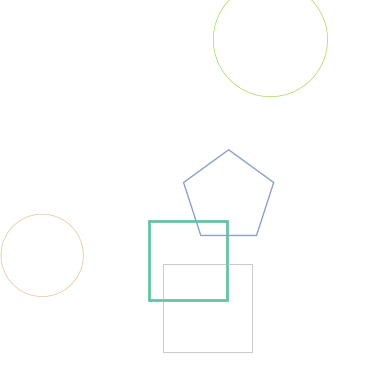[{"shape": "square", "thickness": 2, "radius": 0.51, "center": [0.488, 0.324]}, {"shape": "pentagon", "thickness": 1, "radius": 0.62, "center": [0.594, 0.488]}, {"shape": "circle", "thickness": 0.5, "radius": 0.74, "center": [0.702, 0.897]}, {"shape": "circle", "thickness": 0.5, "radius": 0.53, "center": [0.11, 0.337]}, {"shape": "square", "thickness": 0.5, "radius": 0.57, "center": [0.539, 0.2]}]